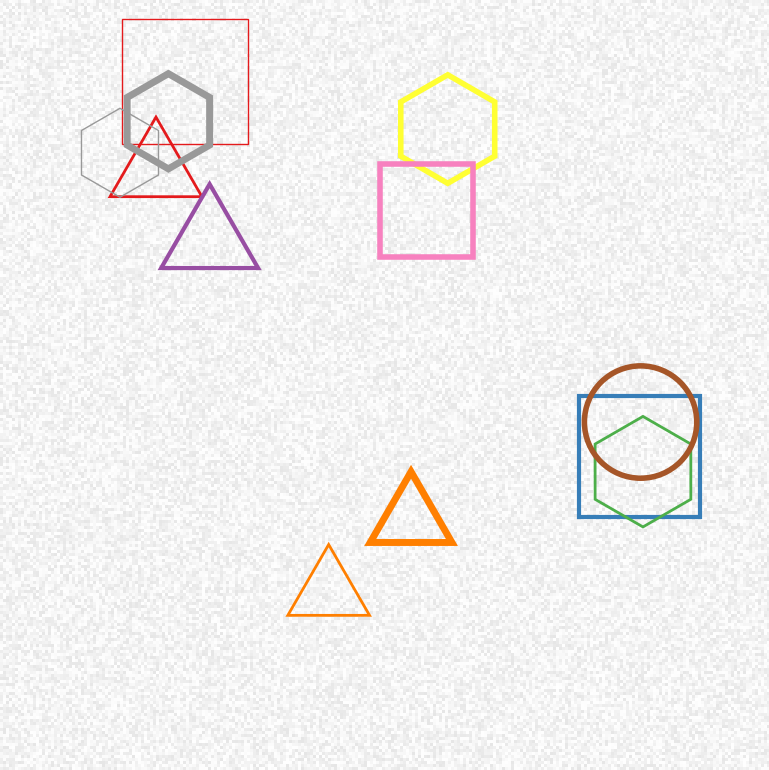[{"shape": "triangle", "thickness": 1, "radius": 0.34, "center": [0.203, 0.779]}, {"shape": "square", "thickness": 0.5, "radius": 0.41, "center": [0.24, 0.894]}, {"shape": "square", "thickness": 1.5, "radius": 0.39, "center": [0.83, 0.407]}, {"shape": "hexagon", "thickness": 1, "radius": 0.36, "center": [0.835, 0.387]}, {"shape": "triangle", "thickness": 1.5, "radius": 0.36, "center": [0.272, 0.688]}, {"shape": "triangle", "thickness": 2.5, "radius": 0.31, "center": [0.534, 0.326]}, {"shape": "triangle", "thickness": 1, "radius": 0.31, "center": [0.427, 0.231]}, {"shape": "hexagon", "thickness": 2, "radius": 0.35, "center": [0.581, 0.832]}, {"shape": "circle", "thickness": 2, "radius": 0.36, "center": [0.832, 0.452]}, {"shape": "square", "thickness": 2, "radius": 0.3, "center": [0.554, 0.727]}, {"shape": "hexagon", "thickness": 0.5, "radius": 0.29, "center": [0.156, 0.802]}, {"shape": "hexagon", "thickness": 2.5, "radius": 0.31, "center": [0.219, 0.843]}]